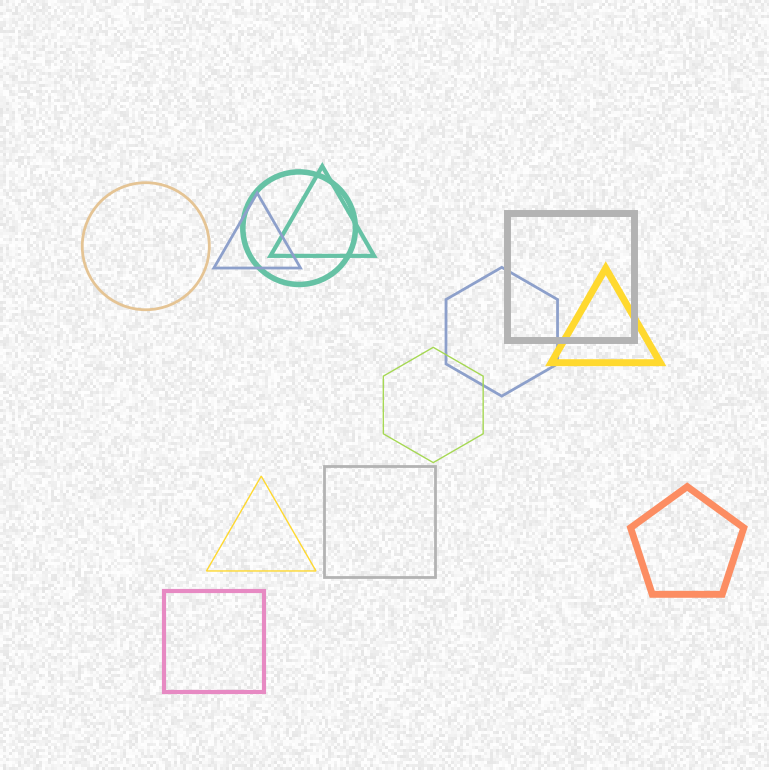[{"shape": "circle", "thickness": 2, "radius": 0.37, "center": [0.388, 0.704]}, {"shape": "triangle", "thickness": 1.5, "radius": 0.39, "center": [0.419, 0.707]}, {"shape": "pentagon", "thickness": 2.5, "radius": 0.39, "center": [0.892, 0.291]}, {"shape": "triangle", "thickness": 1, "radius": 0.32, "center": [0.334, 0.684]}, {"shape": "hexagon", "thickness": 1, "radius": 0.42, "center": [0.652, 0.569]}, {"shape": "square", "thickness": 1.5, "radius": 0.32, "center": [0.278, 0.167]}, {"shape": "hexagon", "thickness": 0.5, "radius": 0.37, "center": [0.563, 0.474]}, {"shape": "triangle", "thickness": 2.5, "radius": 0.41, "center": [0.787, 0.57]}, {"shape": "triangle", "thickness": 0.5, "radius": 0.41, "center": [0.339, 0.3]}, {"shape": "circle", "thickness": 1, "radius": 0.41, "center": [0.189, 0.68]}, {"shape": "square", "thickness": 1, "radius": 0.36, "center": [0.493, 0.322]}, {"shape": "square", "thickness": 2.5, "radius": 0.41, "center": [0.741, 0.641]}]